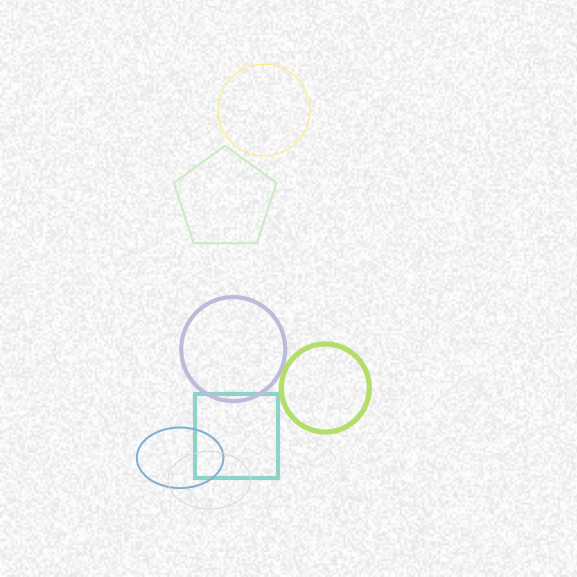[{"shape": "square", "thickness": 2, "radius": 0.36, "center": [0.41, 0.244]}, {"shape": "circle", "thickness": 2, "radius": 0.45, "center": [0.404, 0.395]}, {"shape": "oval", "thickness": 1, "radius": 0.37, "center": [0.312, 0.206]}, {"shape": "circle", "thickness": 2.5, "radius": 0.38, "center": [0.563, 0.327]}, {"shape": "oval", "thickness": 0.5, "radius": 0.36, "center": [0.362, 0.168]}, {"shape": "pentagon", "thickness": 1, "radius": 0.47, "center": [0.39, 0.654]}, {"shape": "circle", "thickness": 0.5, "radius": 0.4, "center": [0.457, 0.808]}]